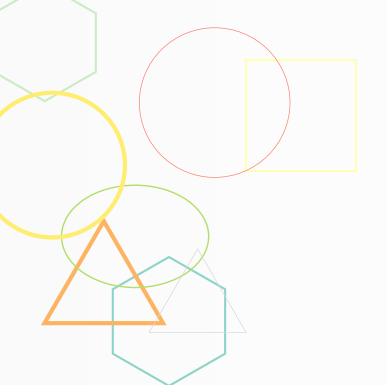[{"shape": "hexagon", "thickness": 1.5, "radius": 0.84, "center": [0.436, 0.165]}, {"shape": "square", "thickness": 1.5, "radius": 0.72, "center": [0.777, 0.7]}, {"shape": "circle", "thickness": 0.5, "radius": 0.97, "center": [0.554, 0.734]}, {"shape": "triangle", "thickness": 3, "radius": 0.88, "center": [0.268, 0.249]}, {"shape": "oval", "thickness": 1, "radius": 0.95, "center": [0.349, 0.386]}, {"shape": "triangle", "thickness": 0.5, "radius": 0.72, "center": [0.51, 0.209]}, {"shape": "hexagon", "thickness": 1.5, "radius": 0.76, "center": [0.116, 0.889]}, {"shape": "circle", "thickness": 3, "radius": 0.94, "center": [0.135, 0.571]}]